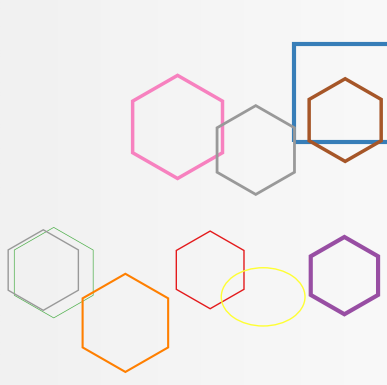[{"shape": "hexagon", "thickness": 1, "radius": 0.5, "center": [0.542, 0.299]}, {"shape": "square", "thickness": 3, "radius": 0.64, "center": [0.887, 0.759]}, {"shape": "hexagon", "thickness": 0.5, "radius": 0.59, "center": [0.139, 0.292]}, {"shape": "hexagon", "thickness": 3, "radius": 0.5, "center": [0.889, 0.284]}, {"shape": "hexagon", "thickness": 1.5, "radius": 0.64, "center": [0.324, 0.161]}, {"shape": "oval", "thickness": 1, "radius": 0.54, "center": [0.679, 0.229]}, {"shape": "hexagon", "thickness": 2.5, "radius": 0.54, "center": [0.891, 0.688]}, {"shape": "hexagon", "thickness": 2.5, "radius": 0.67, "center": [0.458, 0.67]}, {"shape": "hexagon", "thickness": 1, "radius": 0.52, "center": [0.112, 0.299]}, {"shape": "hexagon", "thickness": 2, "radius": 0.58, "center": [0.66, 0.61]}]